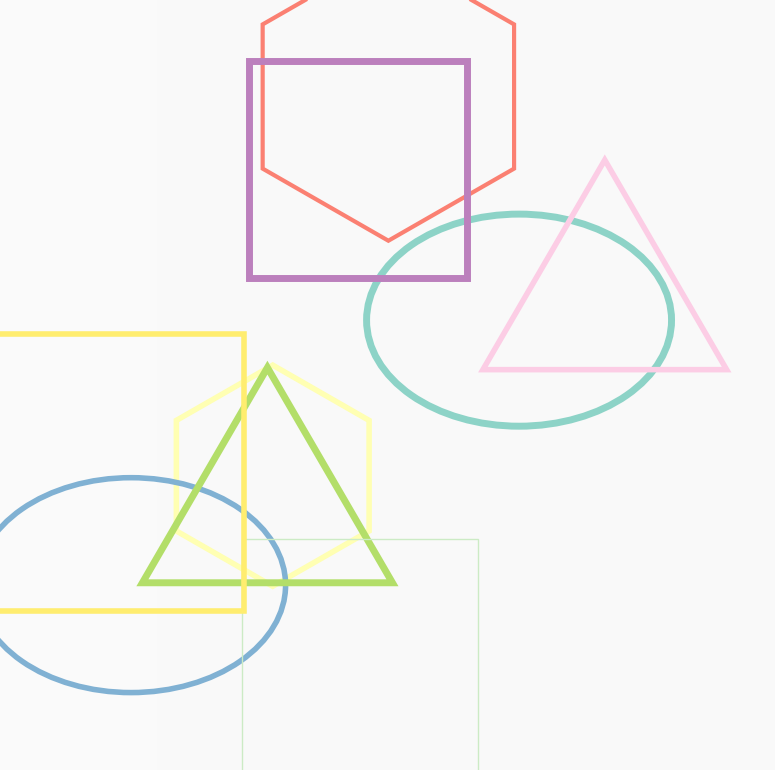[{"shape": "oval", "thickness": 2.5, "radius": 0.98, "center": [0.67, 0.584]}, {"shape": "hexagon", "thickness": 2, "radius": 0.72, "center": [0.352, 0.382]}, {"shape": "hexagon", "thickness": 1.5, "radius": 0.94, "center": [0.501, 0.875]}, {"shape": "oval", "thickness": 2, "radius": 1.0, "center": [0.169, 0.24]}, {"shape": "triangle", "thickness": 2.5, "radius": 0.93, "center": [0.345, 0.336]}, {"shape": "triangle", "thickness": 2, "radius": 0.91, "center": [0.78, 0.611]}, {"shape": "square", "thickness": 2.5, "radius": 0.7, "center": [0.462, 0.78]}, {"shape": "square", "thickness": 0.5, "radius": 0.76, "center": [0.465, 0.148]}, {"shape": "square", "thickness": 2, "radius": 0.9, "center": [0.135, 0.386]}]